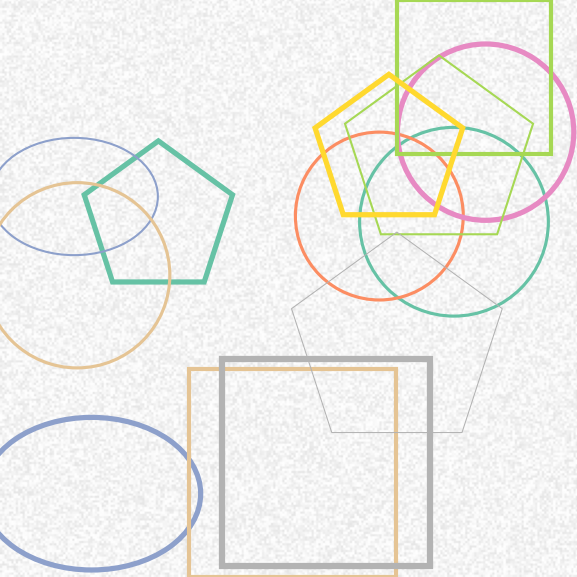[{"shape": "circle", "thickness": 1.5, "radius": 0.82, "center": [0.786, 0.615]}, {"shape": "pentagon", "thickness": 2.5, "radius": 0.68, "center": [0.274, 0.62]}, {"shape": "circle", "thickness": 1.5, "radius": 0.73, "center": [0.657, 0.625]}, {"shape": "oval", "thickness": 2.5, "radius": 0.94, "center": [0.159, 0.144]}, {"shape": "oval", "thickness": 1, "radius": 0.73, "center": [0.128, 0.659]}, {"shape": "circle", "thickness": 2.5, "radius": 0.76, "center": [0.841, 0.77]}, {"shape": "pentagon", "thickness": 1, "radius": 0.86, "center": [0.76, 0.732]}, {"shape": "square", "thickness": 2, "radius": 0.67, "center": [0.82, 0.866]}, {"shape": "pentagon", "thickness": 2.5, "radius": 0.67, "center": [0.673, 0.736]}, {"shape": "circle", "thickness": 1.5, "radius": 0.8, "center": [0.134, 0.522]}, {"shape": "square", "thickness": 2, "radius": 0.9, "center": [0.506, 0.18]}, {"shape": "square", "thickness": 3, "radius": 0.9, "center": [0.564, 0.198]}, {"shape": "pentagon", "thickness": 0.5, "radius": 0.96, "center": [0.687, 0.405]}]